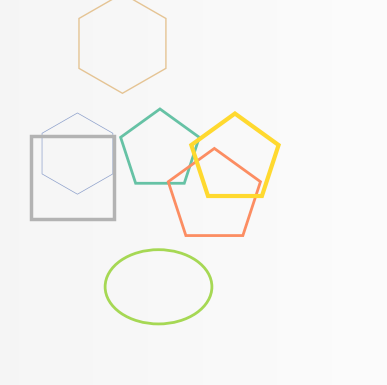[{"shape": "pentagon", "thickness": 2, "radius": 0.53, "center": [0.413, 0.61]}, {"shape": "pentagon", "thickness": 2, "radius": 0.63, "center": [0.553, 0.489]}, {"shape": "hexagon", "thickness": 0.5, "radius": 0.53, "center": [0.2, 0.601]}, {"shape": "oval", "thickness": 2, "radius": 0.69, "center": [0.409, 0.255]}, {"shape": "pentagon", "thickness": 3, "radius": 0.59, "center": [0.606, 0.587]}, {"shape": "hexagon", "thickness": 1, "radius": 0.65, "center": [0.316, 0.887]}, {"shape": "square", "thickness": 2.5, "radius": 0.54, "center": [0.187, 0.539]}]